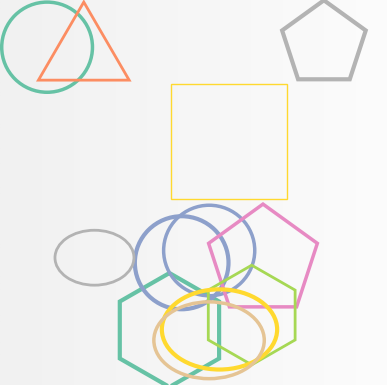[{"shape": "hexagon", "thickness": 3, "radius": 0.74, "center": [0.437, 0.143]}, {"shape": "circle", "thickness": 2.5, "radius": 0.59, "center": [0.122, 0.877]}, {"shape": "triangle", "thickness": 2, "radius": 0.68, "center": [0.216, 0.859]}, {"shape": "circle", "thickness": 2.5, "radius": 0.59, "center": [0.54, 0.349]}, {"shape": "circle", "thickness": 3, "radius": 0.6, "center": [0.469, 0.318]}, {"shape": "pentagon", "thickness": 2.5, "radius": 0.74, "center": [0.679, 0.322]}, {"shape": "hexagon", "thickness": 2, "radius": 0.65, "center": [0.65, 0.182]}, {"shape": "square", "thickness": 1, "radius": 0.75, "center": [0.591, 0.631]}, {"shape": "oval", "thickness": 3, "radius": 0.74, "center": [0.566, 0.144]}, {"shape": "oval", "thickness": 2.5, "radius": 0.71, "center": [0.54, 0.116]}, {"shape": "pentagon", "thickness": 3, "radius": 0.57, "center": [0.836, 0.886]}, {"shape": "oval", "thickness": 2, "radius": 0.51, "center": [0.244, 0.331]}]